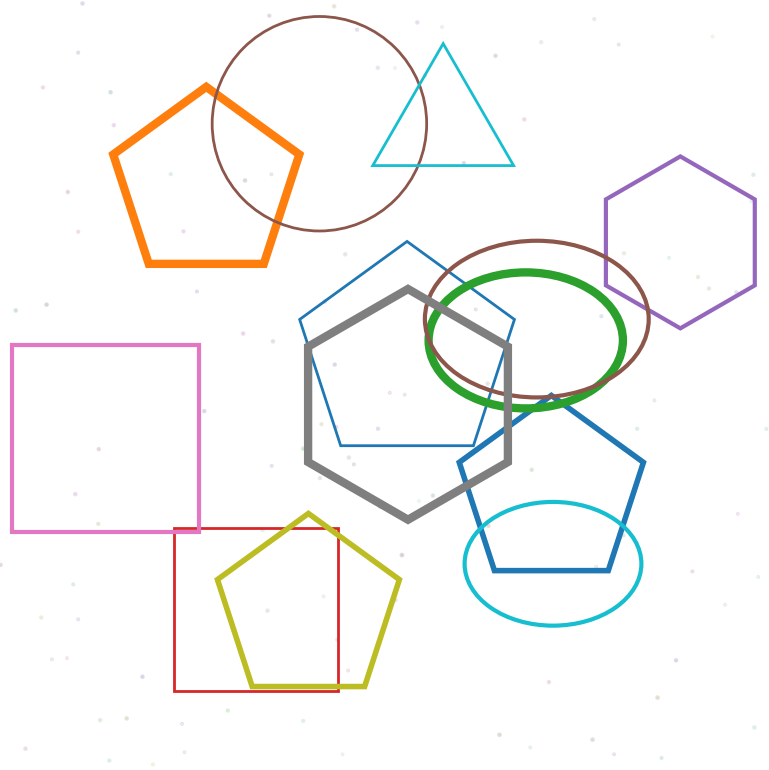[{"shape": "pentagon", "thickness": 2, "radius": 0.63, "center": [0.716, 0.361]}, {"shape": "pentagon", "thickness": 1, "radius": 0.73, "center": [0.529, 0.54]}, {"shape": "pentagon", "thickness": 3, "radius": 0.64, "center": [0.268, 0.76]}, {"shape": "oval", "thickness": 3, "radius": 0.63, "center": [0.683, 0.558]}, {"shape": "square", "thickness": 1, "radius": 0.53, "center": [0.333, 0.208]}, {"shape": "hexagon", "thickness": 1.5, "radius": 0.56, "center": [0.884, 0.685]}, {"shape": "oval", "thickness": 1.5, "radius": 0.73, "center": [0.697, 0.586]}, {"shape": "circle", "thickness": 1, "radius": 0.7, "center": [0.415, 0.839]}, {"shape": "square", "thickness": 1.5, "radius": 0.61, "center": [0.137, 0.431]}, {"shape": "hexagon", "thickness": 3, "radius": 0.75, "center": [0.53, 0.475]}, {"shape": "pentagon", "thickness": 2, "radius": 0.62, "center": [0.401, 0.209]}, {"shape": "triangle", "thickness": 1, "radius": 0.53, "center": [0.576, 0.838]}, {"shape": "oval", "thickness": 1.5, "radius": 0.57, "center": [0.718, 0.268]}]